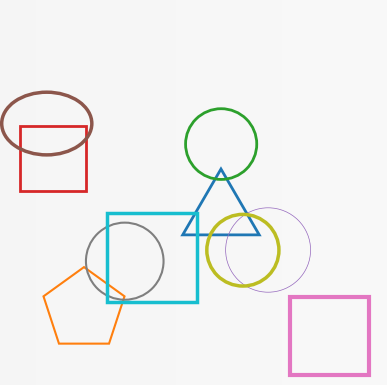[{"shape": "triangle", "thickness": 2, "radius": 0.57, "center": [0.57, 0.447]}, {"shape": "pentagon", "thickness": 1.5, "radius": 0.55, "center": [0.217, 0.196]}, {"shape": "circle", "thickness": 2, "radius": 0.46, "center": [0.571, 0.626]}, {"shape": "square", "thickness": 2, "radius": 0.42, "center": [0.136, 0.588]}, {"shape": "circle", "thickness": 0.5, "radius": 0.55, "center": [0.692, 0.351]}, {"shape": "oval", "thickness": 2.5, "radius": 0.58, "center": [0.121, 0.679]}, {"shape": "square", "thickness": 3, "radius": 0.51, "center": [0.851, 0.127]}, {"shape": "circle", "thickness": 1.5, "radius": 0.5, "center": [0.322, 0.322]}, {"shape": "circle", "thickness": 2.5, "radius": 0.47, "center": [0.627, 0.35]}, {"shape": "square", "thickness": 2.5, "radius": 0.58, "center": [0.391, 0.331]}]